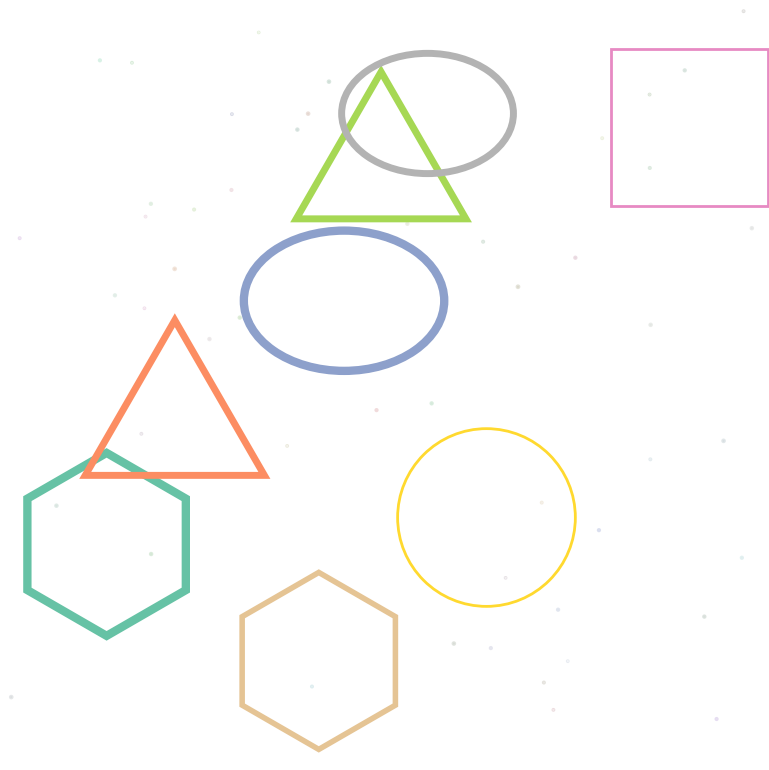[{"shape": "hexagon", "thickness": 3, "radius": 0.59, "center": [0.138, 0.293]}, {"shape": "triangle", "thickness": 2.5, "radius": 0.67, "center": [0.227, 0.45]}, {"shape": "oval", "thickness": 3, "radius": 0.65, "center": [0.447, 0.609]}, {"shape": "square", "thickness": 1, "radius": 0.51, "center": [0.895, 0.835]}, {"shape": "triangle", "thickness": 2.5, "radius": 0.64, "center": [0.495, 0.779]}, {"shape": "circle", "thickness": 1, "radius": 0.58, "center": [0.632, 0.328]}, {"shape": "hexagon", "thickness": 2, "radius": 0.57, "center": [0.414, 0.142]}, {"shape": "oval", "thickness": 2.5, "radius": 0.56, "center": [0.555, 0.853]}]